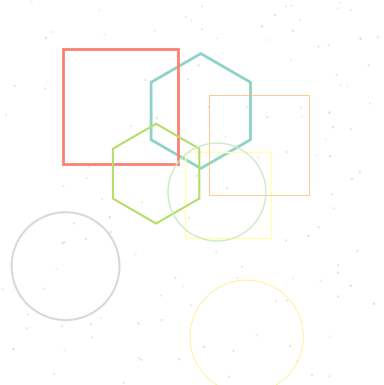[{"shape": "hexagon", "thickness": 2, "radius": 0.75, "center": [0.522, 0.712]}, {"shape": "square", "thickness": 1, "radius": 0.56, "center": [0.592, 0.493]}, {"shape": "square", "thickness": 2, "radius": 0.75, "center": [0.312, 0.723]}, {"shape": "square", "thickness": 0.5, "radius": 0.65, "center": [0.674, 0.624]}, {"shape": "hexagon", "thickness": 1.5, "radius": 0.65, "center": [0.405, 0.549]}, {"shape": "circle", "thickness": 1.5, "radius": 0.7, "center": [0.17, 0.309]}, {"shape": "circle", "thickness": 1, "radius": 0.64, "center": [0.563, 0.501]}, {"shape": "circle", "thickness": 0.5, "radius": 0.74, "center": [0.641, 0.125]}]